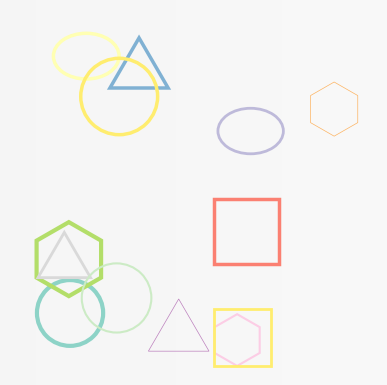[{"shape": "circle", "thickness": 3, "radius": 0.43, "center": [0.181, 0.187]}, {"shape": "oval", "thickness": 2.5, "radius": 0.42, "center": [0.223, 0.854]}, {"shape": "oval", "thickness": 2, "radius": 0.42, "center": [0.647, 0.66]}, {"shape": "square", "thickness": 2.5, "radius": 0.42, "center": [0.637, 0.398]}, {"shape": "triangle", "thickness": 2.5, "radius": 0.43, "center": [0.359, 0.815]}, {"shape": "hexagon", "thickness": 0.5, "radius": 0.35, "center": [0.862, 0.717]}, {"shape": "hexagon", "thickness": 3, "radius": 0.48, "center": [0.178, 0.327]}, {"shape": "hexagon", "thickness": 1.5, "radius": 0.34, "center": [0.612, 0.117]}, {"shape": "triangle", "thickness": 2, "radius": 0.39, "center": [0.166, 0.318]}, {"shape": "triangle", "thickness": 0.5, "radius": 0.45, "center": [0.461, 0.133]}, {"shape": "circle", "thickness": 1.5, "radius": 0.45, "center": [0.301, 0.226]}, {"shape": "circle", "thickness": 2.5, "radius": 0.5, "center": [0.308, 0.749]}, {"shape": "square", "thickness": 2, "radius": 0.37, "center": [0.626, 0.124]}]